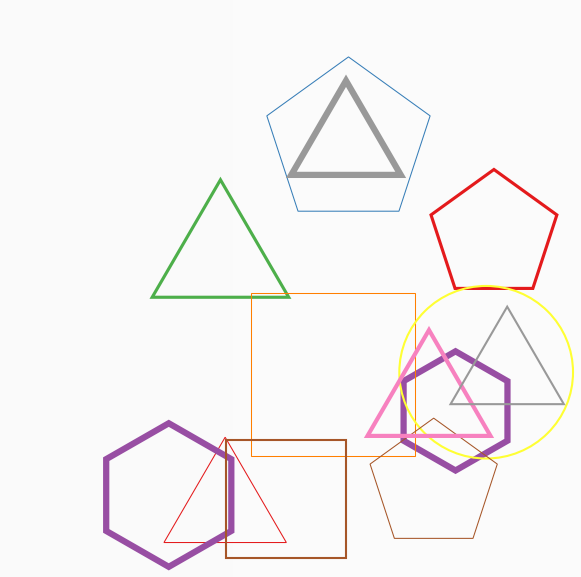[{"shape": "triangle", "thickness": 0.5, "radius": 0.61, "center": [0.387, 0.12]}, {"shape": "pentagon", "thickness": 1.5, "radius": 0.57, "center": [0.85, 0.592]}, {"shape": "pentagon", "thickness": 0.5, "radius": 0.74, "center": [0.6, 0.753]}, {"shape": "triangle", "thickness": 1.5, "radius": 0.68, "center": [0.379, 0.552]}, {"shape": "hexagon", "thickness": 3, "radius": 0.52, "center": [0.784, 0.288]}, {"shape": "hexagon", "thickness": 3, "radius": 0.62, "center": [0.29, 0.142]}, {"shape": "square", "thickness": 0.5, "radius": 0.71, "center": [0.573, 0.35]}, {"shape": "circle", "thickness": 1, "radius": 0.75, "center": [0.836, 0.355]}, {"shape": "square", "thickness": 1, "radius": 0.51, "center": [0.492, 0.135]}, {"shape": "pentagon", "thickness": 0.5, "radius": 0.58, "center": [0.746, 0.16]}, {"shape": "triangle", "thickness": 2, "radius": 0.61, "center": [0.738, 0.305]}, {"shape": "triangle", "thickness": 3, "radius": 0.54, "center": [0.595, 0.751]}, {"shape": "triangle", "thickness": 1, "radius": 0.56, "center": [0.873, 0.356]}]